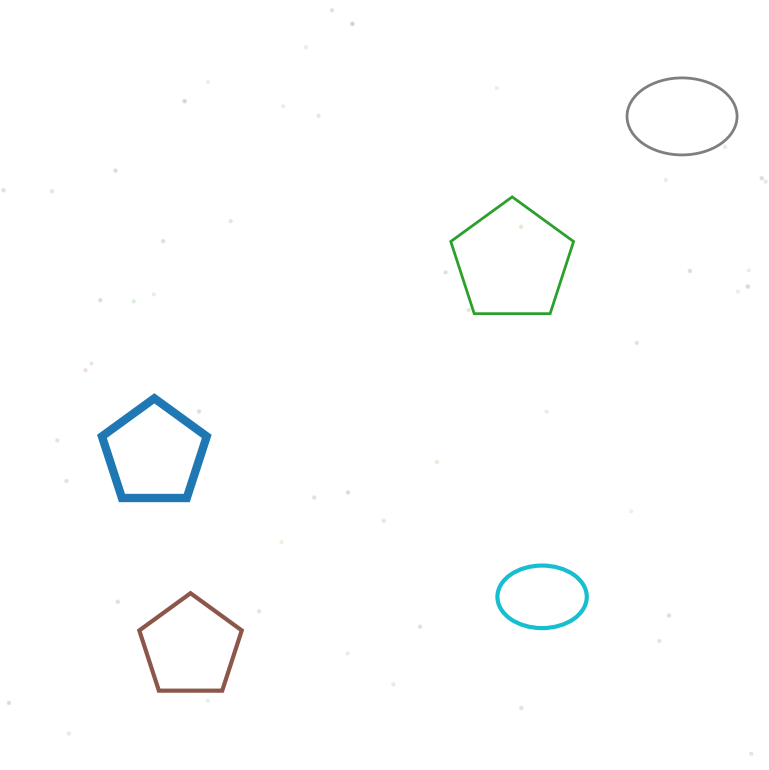[{"shape": "pentagon", "thickness": 3, "radius": 0.36, "center": [0.2, 0.411]}, {"shape": "pentagon", "thickness": 1, "radius": 0.42, "center": [0.665, 0.66]}, {"shape": "pentagon", "thickness": 1.5, "radius": 0.35, "center": [0.247, 0.16]}, {"shape": "oval", "thickness": 1, "radius": 0.36, "center": [0.886, 0.849]}, {"shape": "oval", "thickness": 1.5, "radius": 0.29, "center": [0.704, 0.225]}]